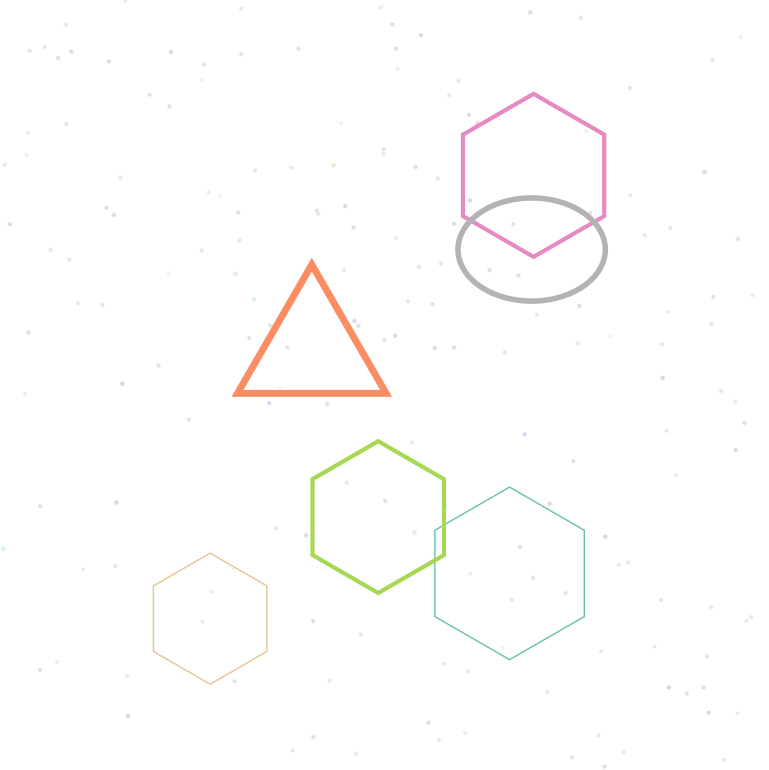[{"shape": "hexagon", "thickness": 0.5, "radius": 0.56, "center": [0.662, 0.255]}, {"shape": "triangle", "thickness": 2.5, "radius": 0.56, "center": [0.405, 0.545]}, {"shape": "hexagon", "thickness": 1.5, "radius": 0.53, "center": [0.693, 0.772]}, {"shape": "hexagon", "thickness": 1.5, "radius": 0.49, "center": [0.491, 0.328]}, {"shape": "hexagon", "thickness": 0.5, "radius": 0.43, "center": [0.273, 0.197]}, {"shape": "oval", "thickness": 2, "radius": 0.48, "center": [0.69, 0.676]}]